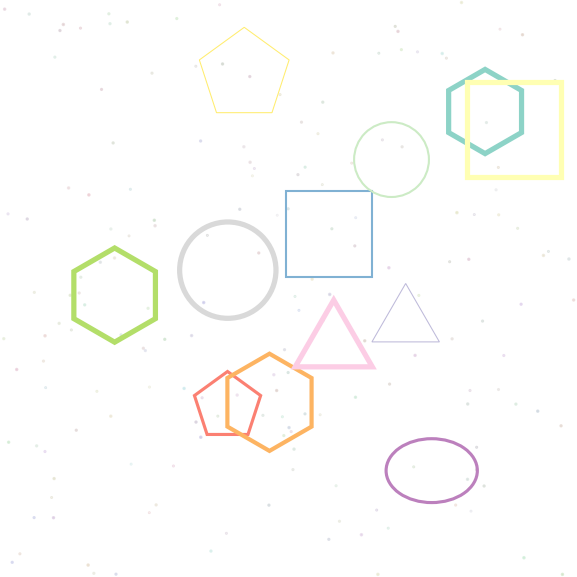[{"shape": "hexagon", "thickness": 2.5, "radius": 0.36, "center": [0.84, 0.806]}, {"shape": "square", "thickness": 2.5, "radius": 0.41, "center": [0.89, 0.774]}, {"shape": "triangle", "thickness": 0.5, "radius": 0.34, "center": [0.702, 0.441]}, {"shape": "pentagon", "thickness": 1.5, "radius": 0.3, "center": [0.394, 0.296]}, {"shape": "square", "thickness": 1, "radius": 0.37, "center": [0.57, 0.594]}, {"shape": "hexagon", "thickness": 2, "radius": 0.42, "center": [0.467, 0.303]}, {"shape": "hexagon", "thickness": 2.5, "radius": 0.41, "center": [0.199, 0.488]}, {"shape": "triangle", "thickness": 2.5, "radius": 0.39, "center": [0.578, 0.402]}, {"shape": "circle", "thickness": 2.5, "radius": 0.42, "center": [0.394, 0.531]}, {"shape": "oval", "thickness": 1.5, "radius": 0.4, "center": [0.748, 0.184]}, {"shape": "circle", "thickness": 1, "radius": 0.32, "center": [0.678, 0.723]}, {"shape": "pentagon", "thickness": 0.5, "radius": 0.41, "center": [0.423, 0.87]}]